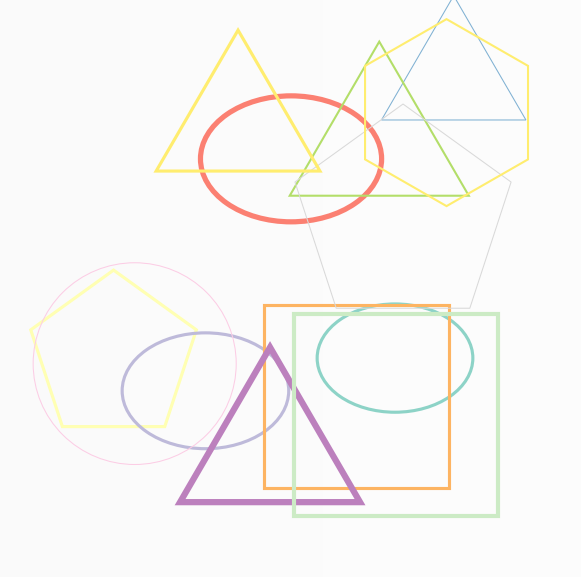[{"shape": "oval", "thickness": 1.5, "radius": 0.67, "center": [0.68, 0.379]}, {"shape": "pentagon", "thickness": 1.5, "radius": 0.75, "center": [0.195, 0.382]}, {"shape": "oval", "thickness": 1.5, "radius": 0.72, "center": [0.353, 0.322]}, {"shape": "oval", "thickness": 2.5, "radius": 0.78, "center": [0.501, 0.724]}, {"shape": "triangle", "thickness": 0.5, "radius": 0.72, "center": [0.781, 0.863]}, {"shape": "square", "thickness": 1.5, "radius": 0.79, "center": [0.613, 0.312]}, {"shape": "triangle", "thickness": 1, "radius": 0.89, "center": [0.653, 0.749]}, {"shape": "circle", "thickness": 0.5, "radius": 0.87, "center": [0.232, 0.369]}, {"shape": "pentagon", "thickness": 0.5, "radius": 0.98, "center": [0.693, 0.624]}, {"shape": "triangle", "thickness": 3, "radius": 0.89, "center": [0.465, 0.219]}, {"shape": "square", "thickness": 2, "radius": 0.87, "center": [0.681, 0.281]}, {"shape": "triangle", "thickness": 1.5, "radius": 0.81, "center": [0.41, 0.784]}, {"shape": "hexagon", "thickness": 1, "radius": 0.81, "center": [0.768, 0.804]}]